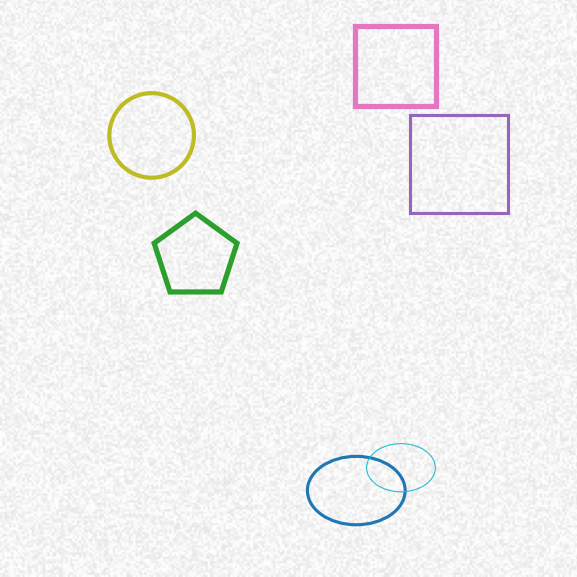[{"shape": "oval", "thickness": 1.5, "radius": 0.42, "center": [0.617, 0.15]}, {"shape": "pentagon", "thickness": 2.5, "radius": 0.38, "center": [0.339, 0.555]}, {"shape": "square", "thickness": 1.5, "radius": 0.42, "center": [0.795, 0.715]}, {"shape": "square", "thickness": 2.5, "radius": 0.35, "center": [0.684, 0.885]}, {"shape": "circle", "thickness": 2, "radius": 0.37, "center": [0.263, 0.765]}, {"shape": "oval", "thickness": 0.5, "radius": 0.3, "center": [0.694, 0.189]}]